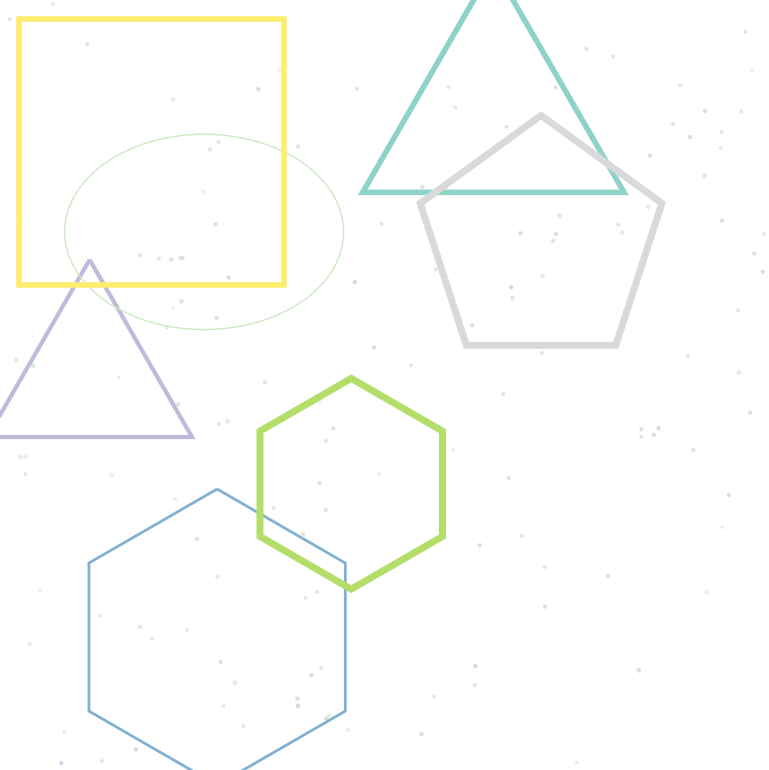[{"shape": "triangle", "thickness": 2, "radius": 0.98, "center": [0.641, 0.848]}, {"shape": "triangle", "thickness": 1.5, "radius": 0.77, "center": [0.116, 0.509]}, {"shape": "hexagon", "thickness": 1, "radius": 0.96, "center": [0.282, 0.173]}, {"shape": "hexagon", "thickness": 2.5, "radius": 0.68, "center": [0.456, 0.372]}, {"shape": "pentagon", "thickness": 2.5, "radius": 0.83, "center": [0.703, 0.685]}, {"shape": "oval", "thickness": 0.5, "radius": 0.91, "center": [0.265, 0.699]}, {"shape": "square", "thickness": 2, "radius": 0.86, "center": [0.197, 0.802]}]